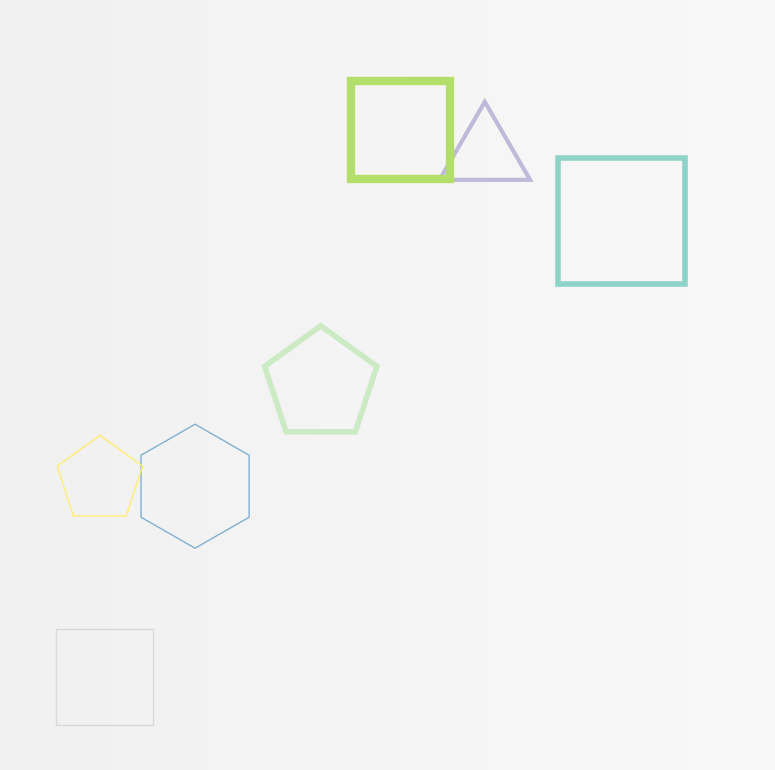[{"shape": "square", "thickness": 2, "radius": 0.41, "center": [0.802, 0.713]}, {"shape": "triangle", "thickness": 1.5, "radius": 0.34, "center": [0.626, 0.8]}, {"shape": "hexagon", "thickness": 0.5, "radius": 0.4, "center": [0.252, 0.369]}, {"shape": "square", "thickness": 3, "radius": 0.32, "center": [0.517, 0.831]}, {"shape": "square", "thickness": 0.5, "radius": 0.31, "center": [0.135, 0.121]}, {"shape": "pentagon", "thickness": 2, "radius": 0.38, "center": [0.414, 0.501]}, {"shape": "pentagon", "thickness": 0.5, "radius": 0.29, "center": [0.129, 0.377]}]